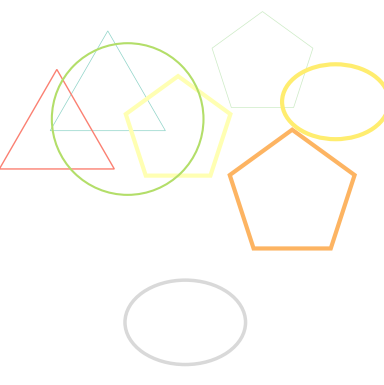[{"shape": "triangle", "thickness": 0.5, "radius": 0.86, "center": [0.28, 0.747]}, {"shape": "pentagon", "thickness": 3, "radius": 0.71, "center": [0.463, 0.659]}, {"shape": "triangle", "thickness": 1, "radius": 0.86, "center": [0.148, 0.647]}, {"shape": "pentagon", "thickness": 3, "radius": 0.85, "center": [0.759, 0.493]}, {"shape": "circle", "thickness": 1.5, "radius": 0.98, "center": [0.332, 0.691]}, {"shape": "oval", "thickness": 2.5, "radius": 0.78, "center": [0.481, 0.163]}, {"shape": "pentagon", "thickness": 0.5, "radius": 0.69, "center": [0.682, 0.832]}, {"shape": "oval", "thickness": 3, "radius": 0.69, "center": [0.872, 0.736]}]